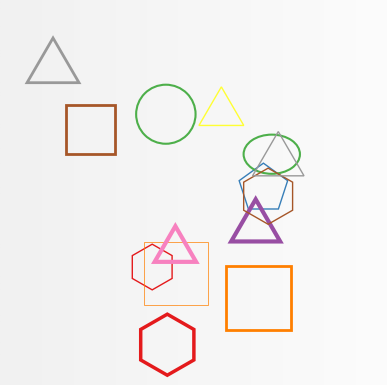[{"shape": "hexagon", "thickness": 2.5, "radius": 0.4, "center": [0.432, 0.105]}, {"shape": "hexagon", "thickness": 1, "radius": 0.3, "center": [0.393, 0.306]}, {"shape": "pentagon", "thickness": 1, "radius": 0.33, "center": [0.68, 0.51]}, {"shape": "oval", "thickness": 1.5, "radius": 0.36, "center": [0.701, 0.599]}, {"shape": "circle", "thickness": 1.5, "radius": 0.38, "center": [0.428, 0.703]}, {"shape": "triangle", "thickness": 3, "radius": 0.37, "center": [0.66, 0.409]}, {"shape": "square", "thickness": 2, "radius": 0.42, "center": [0.667, 0.226]}, {"shape": "square", "thickness": 0.5, "radius": 0.41, "center": [0.454, 0.289]}, {"shape": "triangle", "thickness": 1, "radius": 0.33, "center": [0.571, 0.708]}, {"shape": "hexagon", "thickness": 1, "radius": 0.36, "center": [0.692, 0.49]}, {"shape": "square", "thickness": 2, "radius": 0.32, "center": [0.233, 0.663]}, {"shape": "triangle", "thickness": 3, "radius": 0.31, "center": [0.453, 0.351]}, {"shape": "triangle", "thickness": 1, "radius": 0.38, "center": [0.718, 0.582]}, {"shape": "triangle", "thickness": 2, "radius": 0.39, "center": [0.137, 0.824]}]